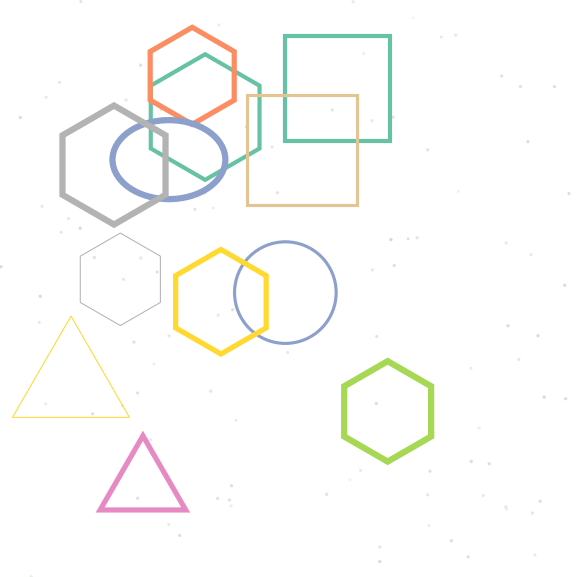[{"shape": "hexagon", "thickness": 2, "radius": 0.54, "center": [0.355, 0.796]}, {"shape": "square", "thickness": 2, "radius": 0.46, "center": [0.584, 0.845]}, {"shape": "hexagon", "thickness": 2.5, "radius": 0.42, "center": [0.333, 0.868]}, {"shape": "circle", "thickness": 1.5, "radius": 0.44, "center": [0.494, 0.492]}, {"shape": "oval", "thickness": 3, "radius": 0.49, "center": [0.293, 0.723]}, {"shape": "triangle", "thickness": 2.5, "radius": 0.43, "center": [0.247, 0.159]}, {"shape": "hexagon", "thickness": 3, "radius": 0.43, "center": [0.671, 0.287]}, {"shape": "hexagon", "thickness": 2.5, "radius": 0.45, "center": [0.383, 0.477]}, {"shape": "triangle", "thickness": 0.5, "radius": 0.58, "center": [0.123, 0.335]}, {"shape": "square", "thickness": 1.5, "radius": 0.47, "center": [0.523, 0.74]}, {"shape": "hexagon", "thickness": 3, "radius": 0.52, "center": [0.197, 0.713]}, {"shape": "hexagon", "thickness": 0.5, "radius": 0.4, "center": [0.208, 0.515]}]